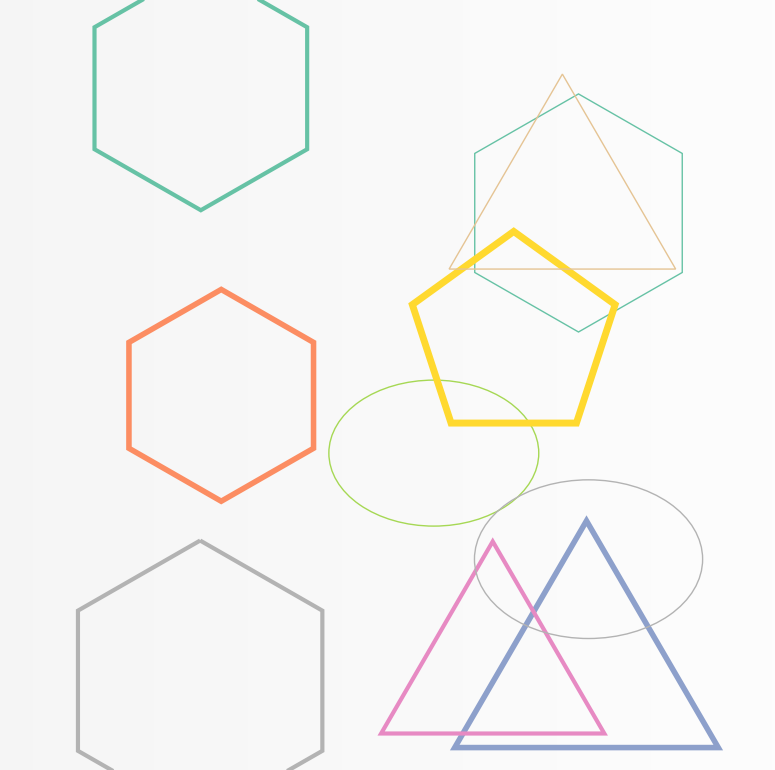[{"shape": "hexagon", "thickness": 1.5, "radius": 0.79, "center": [0.259, 0.885]}, {"shape": "hexagon", "thickness": 0.5, "radius": 0.77, "center": [0.746, 0.723]}, {"shape": "hexagon", "thickness": 2, "radius": 0.69, "center": [0.285, 0.487]}, {"shape": "triangle", "thickness": 2, "radius": 0.98, "center": [0.757, 0.127]}, {"shape": "triangle", "thickness": 1.5, "radius": 0.83, "center": [0.636, 0.131]}, {"shape": "oval", "thickness": 0.5, "radius": 0.68, "center": [0.56, 0.412]}, {"shape": "pentagon", "thickness": 2.5, "radius": 0.69, "center": [0.663, 0.562]}, {"shape": "triangle", "thickness": 0.5, "radius": 0.84, "center": [0.726, 0.735]}, {"shape": "hexagon", "thickness": 1.5, "radius": 0.91, "center": [0.258, 0.116]}, {"shape": "oval", "thickness": 0.5, "radius": 0.74, "center": [0.759, 0.274]}]